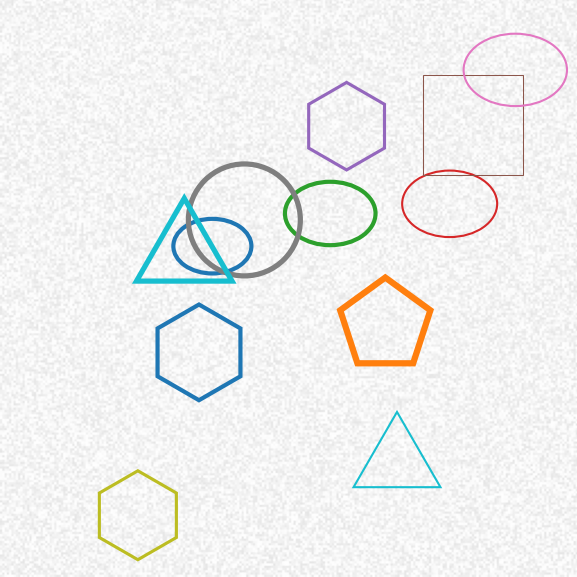[{"shape": "hexagon", "thickness": 2, "radius": 0.41, "center": [0.345, 0.389]}, {"shape": "oval", "thickness": 2, "radius": 0.34, "center": [0.368, 0.573]}, {"shape": "pentagon", "thickness": 3, "radius": 0.41, "center": [0.667, 0.436]}, {"shape": "oval", "thickness": 2, "radius": 0.39, "center": [0.572, 0.629]}, {"shape": "oval", "thickness": 1, "radius": 0.41, "center": [0.779, 0.646]}, {"shape": "hexagon", "thickness": 1.5, "radius": 0.38, "center": [0.6, 0.781]}, {"shape": "square", "thickness": 0.5, "radius": 0.43, "center": [0.819, 0.783]}, {"shape": "oval", "thickness": 1, "radius": 0.45, "center": [0.892, 0.878]}, {"shape": "circle", "thickness": 2.5, "radius": 0.48, "center": [0.423, 0.618]}, {"shape": "hexagon", "thickness": 1.5, "radius": 0.38, "center": [0.239, 0.107]}, {"shape": "triangle", "thickness": 1, "radius": 0.43, "center": [0.687, 0.199]}, {"shape": "triangle", "thickness": 2.5, "radius": 0.48, "center": [0.319, 0.56]}]